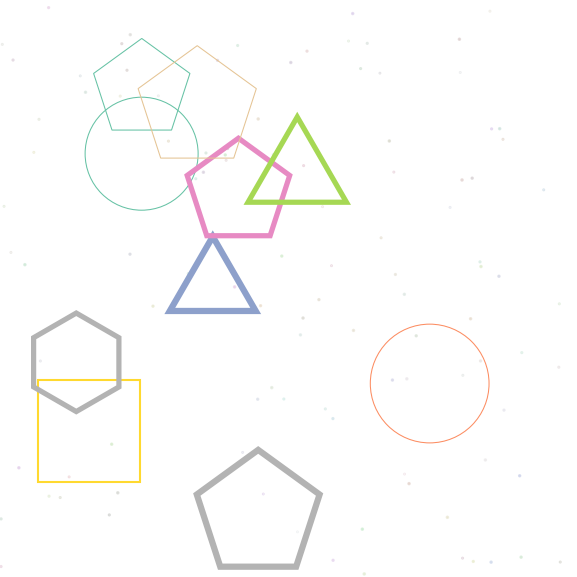[{"shape": "circle", "thickness": 0.5, "radius": 0.49, "center": [0.245, 0.733]}, {"shape": "pentagon", "thickness": 0.5, "radius": 0.44, "center": [0.245, 0.845]}, {"shape": "circle", "thickness": 0.5, "radius": 0.51, "center": [0.744, 0.335]}, {"shape": "triangle", "thickness": 3, "radius": 0.43, "center": [0.368, 0.504]}, {"shape": "pentagon", "thickness": 2.5, "radius": 0.47, "center": [0.413, 0.666]}, {"shape": "triangle", "thickness": 2.5, "radius": 0.49, "center": [0.515, 0.698]}, {"shape": "square", "thickness": 1, "radius": 0.44, "center": [0.154, 0.253]}, {"shape": "pentagon", "thickness": 0.5, "radius": 0.54, "center": [0.342, 0.812]}, {"shape": "pentagon", "thickness": 3, "radius": 0.56, "center": [0.447, 0.108]}, {"shape": "hexagon", "thickness": 2.5, "radius": 0.43, "center": [0.132, 0.372]}]